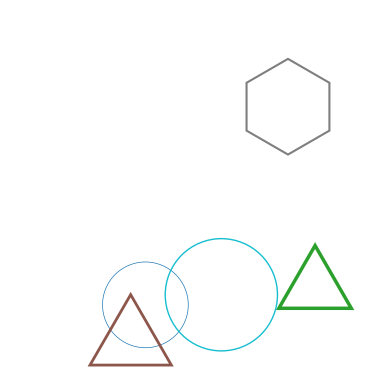[{"shape": "circle", "thickness": 0.5, "radius": 0.56, "center": [0.378, 0.208]}, {"shape": "triangle", "thickness": 2.5, "radius": 0.54, "center": [0.818, 0.254]}, {"shape": "triangle", "thickness": 2, "radius": 0.61, "center": [0.339, 0.113]}, {"shape": "hexagon", "thickness": 1.5, "radius": 0.62, "center": [0.748, 0.723]}, {"shape": "circle", "thickness": 1, "radius": 0.73, "center": [0.575, 0.234]}]